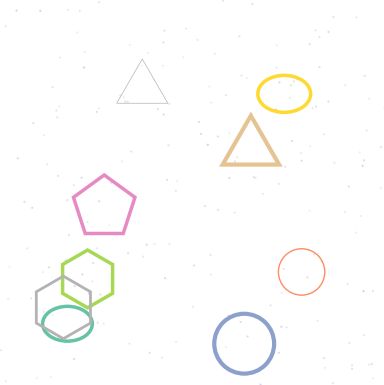[{"shape": "oval", "thickness": 2.5, "radius": 0.32, "center": [0.175, 0.159]}, {"shape": "circle", "thickness": 1, "radius": 0.3, "center": [0.783, 0.294]}, {"shape": "circle", "thickness": 3, "radius": 0.39, "center": [0.634, 0.107]}, {"shape": "pentagon", "thickness": 2.5, "radius": 0.42, "center": [0.271, 0.461]}, {"shape": "hexagon", "thickness": 2.5, "radius": 0.37, "center": [0.228, 0.276]}, {"shape": "oval", "thickness": 2.5, "radius": 0.34, "center": [0.738, 0.756]}, {"shape": "triangle", "thickness": 3, "radius": 0.42, "center": [0.652, 0.615]}, {"shape": "hexagon", "thickness": 2, "radius": 0.41, "center": [0.165, 0.201]}, {"shape": "triangle", "thickness": 0.5, "radius": 0.38, "center": [0.37, 0.77]}]